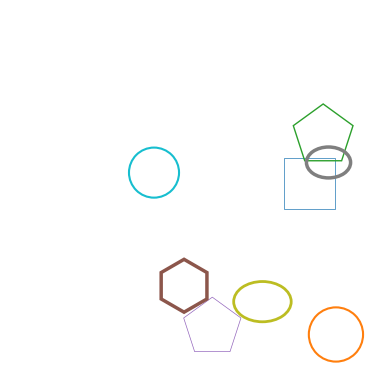[{"shape": "square", "thickness": 0.5, "radius": 0.33, "center": [0.803, 0.523]}, {"shape": "circle", "thickness": 1.5, "radius": 0.35, "center": [0.873, 0.131]}, {"shape": "pentagon", "thickness": 1, "radius": 0.41, "center": [0.839, 0.648]}, {"shape": "pentagon", "thickness": 0.5, "radius": 0.39, "center": [0.551, 0.15]}, {"shape": "hexagon", "thickness": 2.5, "radius": 0.34, "center": [0.478, 0.258]}, {"shape": "oval", "thickness": 2.5, "radius": 0.29, "center": [0.853, 0.578]}, {"shape": "oval", "thickness": 2, "radius": 0.37, "center": [0.682, 0.216]}, {"shape": "circle", "thickness": 1.5, "radius": 0.33, "center": [0.4, 0.552]}]